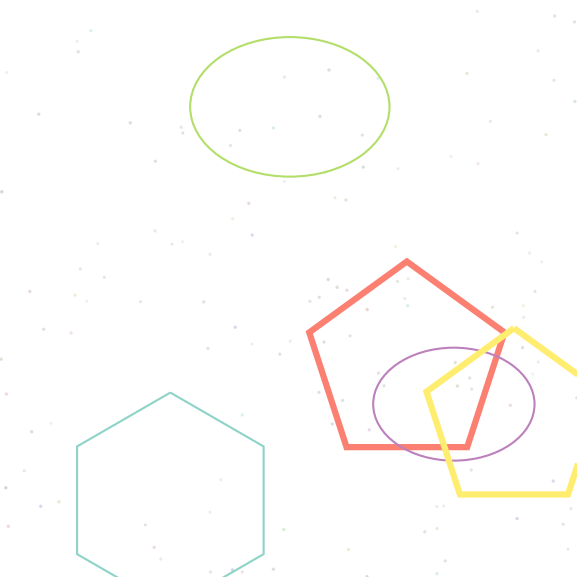[{"shape": "hexagon", "thickness": 1, "radius": 0.93, "center": [0.295, 0.133]}, {"shape": "pentagon", "thickness": 3, "radius": 0.89, "center": [0.705, 0.369]}, {"shape": "oval", "thickness": 1, "radius": 0.86, "center": [0.502, 0.814]}, {"shape": "oval", "thickness": 1, "radius": 0.7, "center": [0.786, 0.299]}, {"shape": "pentagon", "thickness": 3, "radius": 0.8, "center": [0.89, 0.272]}]